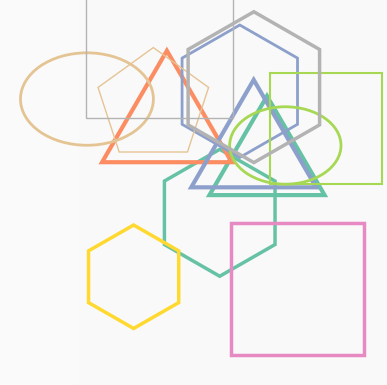[{"shape": "triangle", "thickness": 3, "radius": 0.86, "center": [0.689, 0.579]}, {"shape": "hexagon", "thickness": 2.5, "radius": 0.82, "center": [0.567, 0.447]}, {"shape": "triangle", "thickness": 3, "radius": 0.97, "center": [0.431, 0.675]}, {"shape": "triangle", "thickness": 3, "radius": 0.93, "center": [0.655, 0.607]}, {"shape": "hexagon", "thickness": 2, "radius": 0.86, "center": [0.619, 0.763]}, {"shape": "square", "thickness": 2.5, "radius": 0.86, "center": [0.768, 0.249]}, {"shape": "square", "thickness": 1.5, "radius": 0.72, "center": [0.841, 0.666]}, {"shape": "oval", "thickness": 2, "radius": 0.72, "center": [0.736, 0.622]}, {"shape": "hexagon", "thickness": 2.5, "radius": 0.67, "center": [0.345, 0.281]}, {"shape": "oval", "thickness": 2, "radius": 0.86, "center": [0.224, 0.743]}, {"shape": "pentagon", "thickness": 1, "radius": 0.75, "center": [0.396, 0.727]}, {"shape": "hexagon", "thickness": 2.5, "radius": 0.98, "center": [0.655, 0.774]}, {"shape": "square", "thickness": 1, "radius": 0.95, "center": [0.412, 0.882]}]